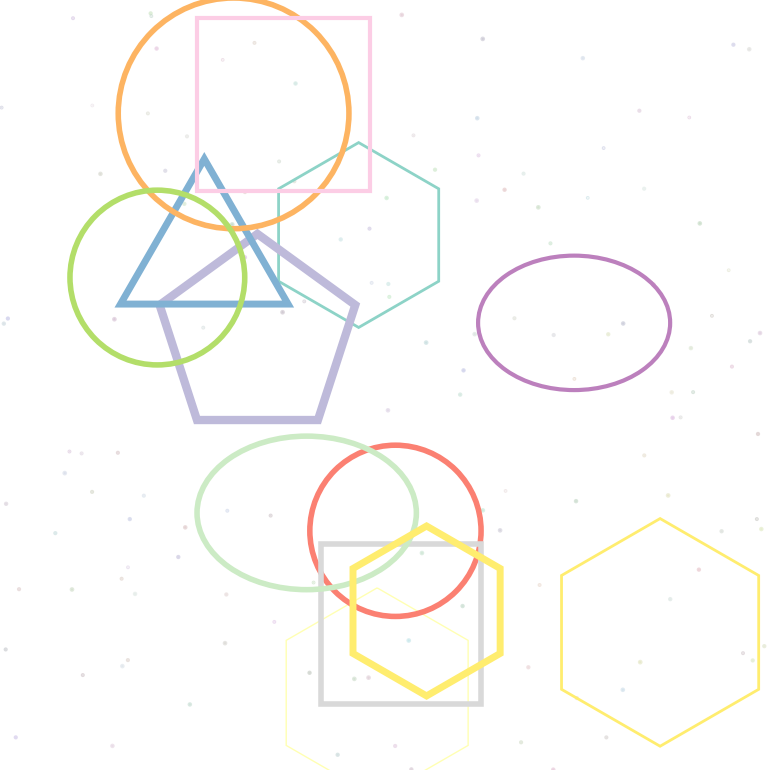[{"shape": "hexagon", "thickness": 1, "radius": 0.6, "center": [0.466, 0.695]}, {"shape": "hexagon", "thickness": 0.5, "radius": 0.68, "center": [0.49, 0.1]}, {"shape": "pentagon", "thickness": 3, "radius": 0.67, "center": [0.334, 0.563]}, {"shape": "circle", "thickness": 2, "radius": 0.56, "center": [0.514, 0.311]}, {"shape": "triangle", "thickness": 2.5, "radius": 0.63, "center": [0.265, 0.668]}, {"shape": "circle", "thickness": 2, "radius": 0.75, "center": [0.303, 0.853]}, {"shape": "circle", "thickness": 2, "radius": 0.57, "center": [0.204, 0.64]}, {"shape": "square", "thickness": 1.5, "radius": 0.56, "center": [0.369, 0.865]}, {"shape": "square", "thickness": 2, "radius": 0.52, "center": [0.52, 0.19]}, {"shape": "oval", "thickness": 1.5, "radius": 0.62, "center": [0.746, 0.581]}, {"shape": "oval", "thickness": 2, "radius": 0.71, "center": [0.398, 0.334]}, {"shape": "hexagon", "thickness": 2.5, "radius": 0.55, "center": [0.554, 0.207]}, {"shape": "hexagon", "thickness": 1, "radius": 0.74, "center": [0.857, 0.179]}]